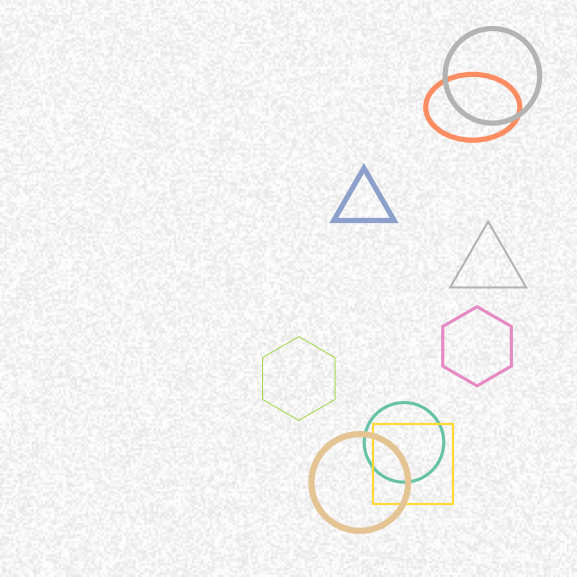[{"shape": "circle", "thickness": 1.5, "radius": 0.34, "center": [0.7, 0.233]}, {"shape": "oval", "thickness": 2.5, "radius": 0.41, "center": [0.819, 0.813]}, {"shape": "triangle", "thickness": 2.5, "radius": 0.3, "center": [0.63, 0.648]}, {"shape": "hexagon", "thickness": 1.5, "radius": 0.34, "center": [0.826, 0.4]}, {"shape": "hexagon", "thickness": 0.5, "radius": 0.36, "center": [0.517, 0.344]}, {"shape": "square", "thickness": 1, "radius": 0.35, "center": [0.715, 0.196]}, {"shape": "circle", "thickness": 3, "radius": 0.42, "center": [0.623, 0.164]}, {"shape": "circle", "thickness": 2.5, "radius": 0.41, "center": [0.853, 0.868]}, {"shape": "triangle", "thickness": 1, "radius": 0.38, "center": [0.845, 0.539]}]